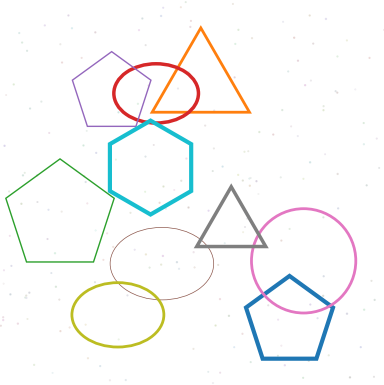[{"shape": "pentagon", "thickness": 3, "radius": 0.59, "center": [0.752, 0.164]}, {"shape": "triangle", "thickness": 2, "radius": 0.73, "center": [0.522, 0.781]}, {"shape": "pentagon", "thickness": 1, "radius": 0.74, "center": [0.156, 0.439]}, {"shape": "oval", "thickness": 2.5, "radius": 0.55, "center": [0.406, 0.757]}, {"shape": "pentagon", "thickness": 1, "radius": 0.54, "center": [0.29, 0.759]}, {"shape": "oval", "thickness": 0.5, "radius": 0.67, "center": [0.421, 0.315]}, {"shape": "circle", "thickness": 2, "radius": 0.68, "center": [0.789, 0.322]}, {"shape": "triangle", "thickness": 2.5, "radius": 0.52, "center": [0.601, 0.411]}, {"shape": "oval", "thickness": 2, "radius": 0.6, "center": [0.306, 0.182]}, {"shape": "hexagon", "thickness": 3, "radius": 0.61, "center": [0.391, 0.565]}]